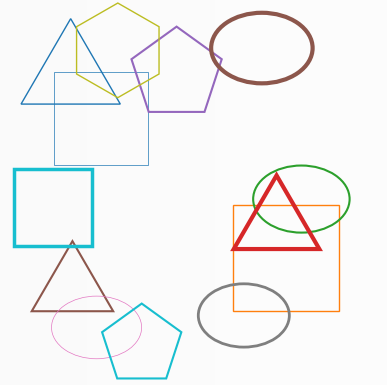[{"shape": "triangle", "thickness": 1, "radius": 0.74, "center": [0.182, 0.804]}, {"shape": "square", "thickness": 0.5, "radius": 0.6, "center": [0.26, 0.693]}, {"shape": "square", "thickness": 1, "radius": 0.68, "center": [0.739, 0.33]}, {"shape": "oval", "thickness": 1.5, "radius": 0.62, "center": [0.778, 0.483]}, {"shape": "triangle", "thickness": 3, "radius": 0.64, "center": [0.714, 0.417]}, {"shape": "pentagon", "thickness": 1.5, "radius": 0.61, "center": [0.456, 0.808]}, {"shape": "triangle", "thickness": 1.5, "radius": 0.61, "center": [0.187, 0.252]}, {"shape": "oval", "thickness": 3, "radius": 0.65, "center": [0.676, 0.875]}, {"shape": "oval", "thickness": 0.5, "radius": 0.58, "center": [0.249, 0.15]}, {"shape": "oval", "thickness": 2, "radius": 0.59, "center": [0.629, 0.181]}, {"shape": "hexagon", "thickness": 1, "radius": 0.61, "center": [0.304, 0.869]}, {"shape": "pentagon", "thickness": 1.5, "radius": 0.54, "center": [0.366, 0.104]}, {"shape": "square", "thickness": 2.5, "radius": 0.5, "center": [0.136, 0.462]}]